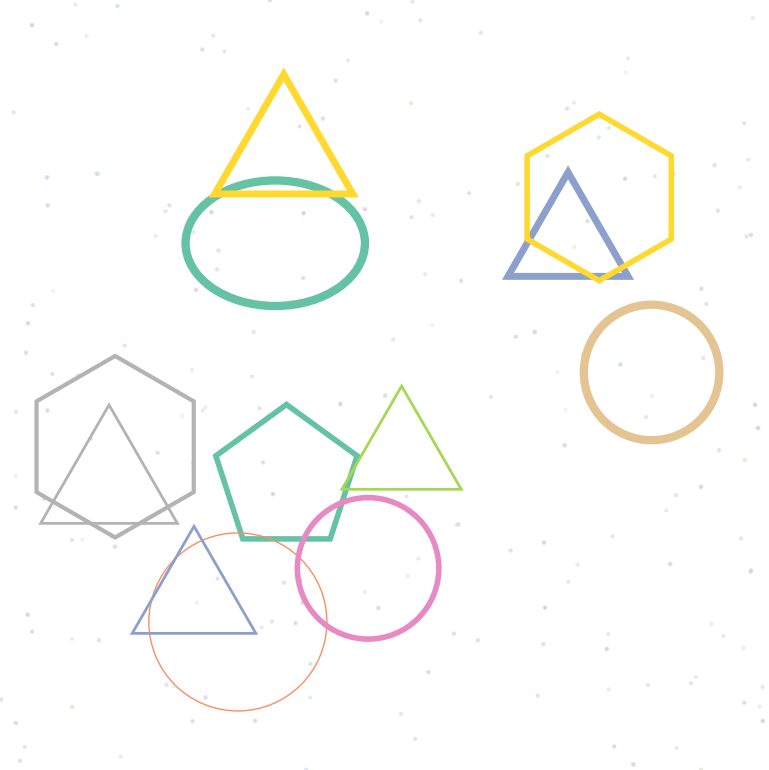[{"shape": "pentagon", "thickness": 2, "radius": 0.48, "center": [0.372, 0.378]}, {"shape": "oval", "thickness": 3, "radius": 0.58, "center": [0.357, 0.684]}, {"shape": "circle", "thickness": 0.5, "radius": 0.58, "center": [0.309, 0.192]}, {"shape": "triangle", "thickness": 1, "radius": 0.46, "center": [0.252, 0.224]}, {"shape": "triangle", "thickness": 2.5, "radius": 0.45, "center": [0.738, 0.686]}, {"shape": "circle", "thickness": 2, "radius": 0.46, "center": [0.478, 0.262]}, {"shape": "triangle", "thickness": 1, "radius": 0.45, "center": [0.522, 0.409]}, {"shape": "hexagon", "thickness": 2, "radius": 0.54, "center": [0.778, 0.744]}, {"shape": "triangle", "thickness": 2.5, "radius": 0.52, "center": [0.369, 0.8]}, {"shape": "circle", "thickness": 3, "radius": 0.44, "center": [0.846, 0.516]}, {"shape": "hexagon", "thickness": 1.5, "radius": 0.59, "center": [0.15, 0.42]}, {"shape": "triangle", "thickness": 1, "radius": 0.51, "center": [0.142, 0.372]}]